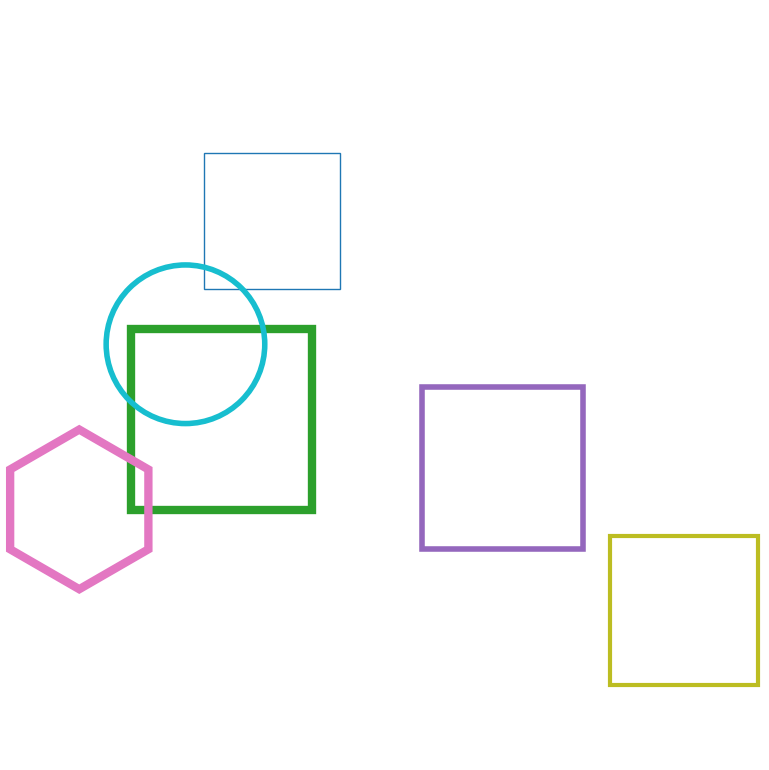[{"shape": "square", "thickness": 0.5, "radius": 0.44, "center": [0.354, 0.713]}, {"shape": "square", "thickness": 3, "radius": 0.59, "center": [0.287, 0.455]}, {"shape": "square", "thickness": 2, "radius": 0.52, "center": [0.653, 0.392]}, {"shape": "hexagon", "thickness": 3, "radius": 0.52, "center": [0.103, 0.338]}, {"shape": "square", "thickness": 1.5, "radius": 0.48, "center": [0.888, 0.207]}, {"shape": "circle", "thickness": 2, "radius": 0.51, "center": [0.241, 0.553]}]